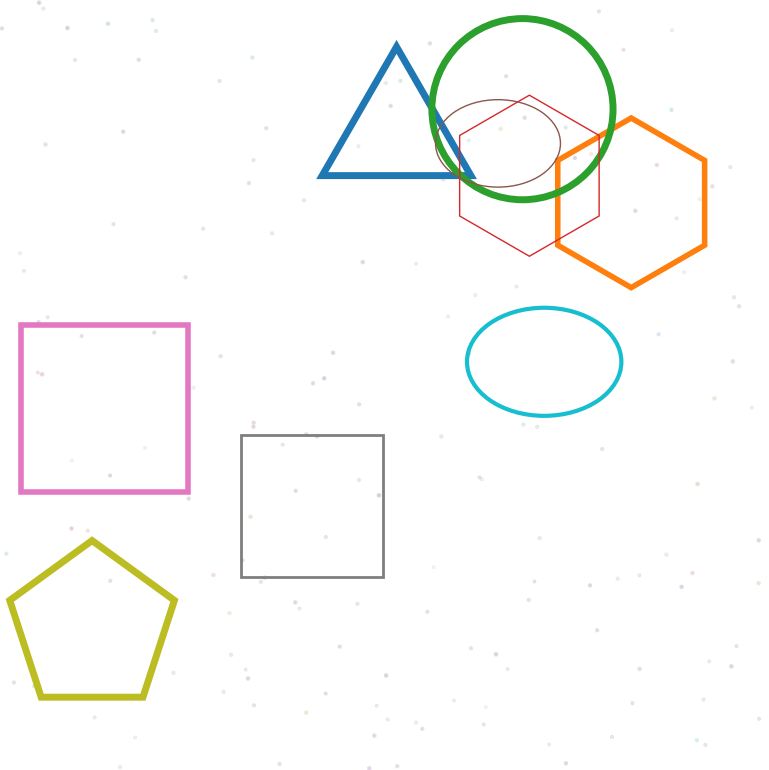[{"shape": "triangle", "thickness": 2.5, "radius": 0.56, "center": [0.515, 0.828]}, {"shape": "hexagon", "thickness": 2, "radius": 0.55, "center": [0.82, 0.737]}, {"shape": "circle", "thickness": 2.5, "radius": 0.59, "center": [0.679, 0.858]}, {"shape": "hexagon", "thickness": 0.5, "radius": 0.52, "center": [0.688, 0.772]}, {"shape": "oval", "thickness": 0.5, "radius": 0.41, "center": [0.647, 0.814]}, {"shape": "square", "thickness": 2, "radius": 0.54, "center": [0.136, 0.469]}, {"shape": "square", "thickness": 1, "radius": 0.46, "center": [0.405, 0.343]}, {"shape": "pentagon", "thickness": 2.5, "radius": 0.56, "center": [0.12, 0.186]}, {"shape": "oval", "thickness": 1.5, "radius": 0.5, "center": [0.707, 0.53]}]